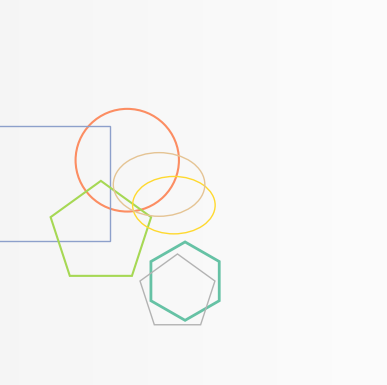[{"shape": "hexagon", "thickness": 2, "radius": 0.51, "center": [0.478, 0.27]}, {"shape": "circle", "thickness": 1.5, "radius": 0.67, "center": [0.328, 0.584]}, {"shape": "square", "thickness": 1, "radius": 0.74, "center": [0.135, 0.524]}, {"shape": "pentagon", "thickness": 1.5, "radius": 0.68, "center": [0.26, 0.394]}, {"shape": "oval", "thickness": 1, "radius": 0.53, "center": [0.449, 0.467]}, {"shape": "oval", "thickness": 1, "radius": 0.59, "center": [0.41, 0.521]}, {"shape": "pentagon", "thickness": 1, "radius": 0.51, "center": [0.458, 0.239]}]